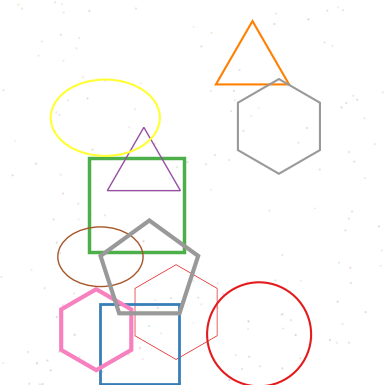[{"shape": "circle", "thickness": 1.5, "radius": 0.68, "center": [0.673, 0.132]}, {"shape": "hexagon", "thickness": 0.5, "radius": 0.62, "center": [0.457, 0.189]}, {"shape": "square", "thickness": 2, "radius": 0.52, "center": [0.362, 0.107]}, {"shape": "square", "thickness": 2.5, "radius": 0.61, "center": [0.355, 0.467]}, {"shape": "triangle", "thickness": 1, "radius": 0.55, "center": [0.374, 0.56]}, {"shape": "triangle", "thickness": 1.5, "radius": 0.55, "center": [0.656, 0.836]}, {"shape": "oval", "thickness": 1.5, "radius": 0.71, "center": [0.274, 0.694]}, {"shape": "oval", "thickness": 1, "radius": 0.55, "center": [0.261, 0.333]}, {"shape": "hexagon", "thickness": 3, "radius": 0.53, "center": [0.25, 0.144]}, {"shape": "hexagon", "thickness": 1.5, "radius": 0.62, "center": [0.724, 0.672]}, {"shape": "pentagon", "thickness": 3, "radius": 0.67, "center": [0.388, 0.294]}]